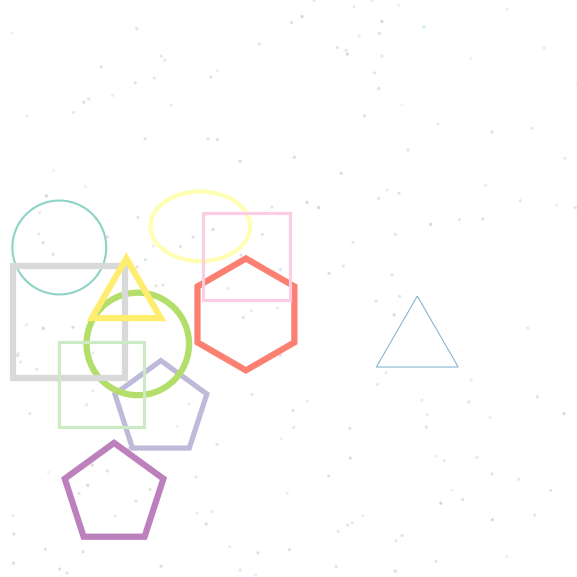[{"shape": "circle", "thickness": 1, "radius": 0.41, "center": [0.103, 0.571]}, {"shape": "oval", "thickness": 2, "radius": 0.43, "center": [0.347, 0.607]}, {"shape": "pentagon", "thickness": 2.5, "radius": 0.42, "center": [0.279, 0.291]}, {"shape": "hexagon", "thickness": 3, "radius": 0.48, "center": [0.426, 0.455]}, {"shape": "triangle", "thickness": 0.5, "radius": 0.41, "center": [0.723, 0.405]}, {"shape": "circle", "thickness": 3, "radius": 0.44, "center": [0.239, 0.404]}, {"shape": "square", "thickness": 1.5, "radius": 0.38, "center": [0.427, 0.556]}, {"shape": "square", "thickness": 3, "radius": 0.48, "center": [0.12, 0.441]}, {"shape": "pentagon", "thickness": 3, "radius": 0.45, "center": [0.198, 0.142]}, {"shape": "square", "thickness": 1.5, "radius": 0.37, "center": [0.176, 0.334]}, {"shape": "triangle", "thickness": 3, "radius": 0.34, "center": [0.219, 0.483]}]